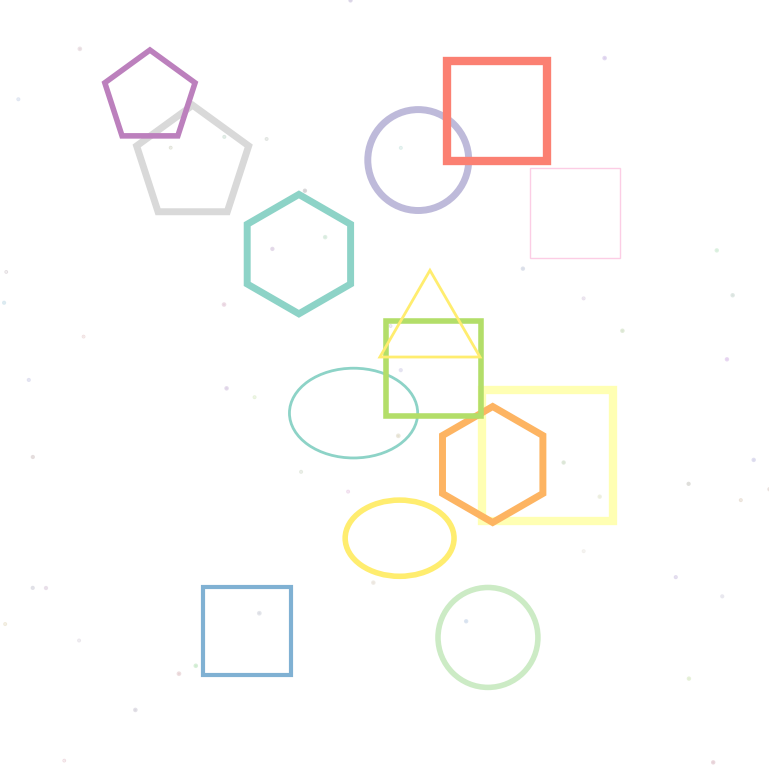[{"shape": "oval", "thickness": 1, "radius": 0.42, "center": [0.459, 0.464]}, {"shape": "hexagon", "thickness": 2.5, "radius": 0.39, "center": [0.388, 0.67]}, {"shape": "square", "thickness": 3, "radius": 0.43, "center": [0.711, 0.409]}, {"shape": "circle", "thickness": 2.5, "radius": 0.33, "center": [0.543, 0.792]}, {"shape": "square", "thickness": 3, "radius": 0.32, "center": [0.646, 0.855]}, {"shape": "square", "thickness": 1.5, "radius": 0.29, "center": [0.321, 0.18]}, {"shape": "hexagon", "thickness": 2.5, "radius": 0.38, "center": [0.64, 0.397]}, {"shape": "square", "thickness": 2, "radius": 0.31, "center": [0.563, 0.521]}, {"shape": "square", "thickness": 0.5, "radius": 0.29, "center": [0.747, 0.723]}, {"shape": "pentagon", "thickness": 2.5, "radius": 0.38, "center": [0.25, 0.787]}, {"shape": "pentagon", "thickness": 2, "radius": 0.31, "center": [0.195, 0.873]}, {"shape": "circle", "thickness": 2, "radius": 0.32, "center": [0.634, 0.172]}, {"shape": "triangle", "thickness": 1, "radius": 0.38, "center": [0.558, 0.574]}, {"shape": "oval", "thickness": 2, "radius": 0.35, "center": [0.519, 0.301]}]